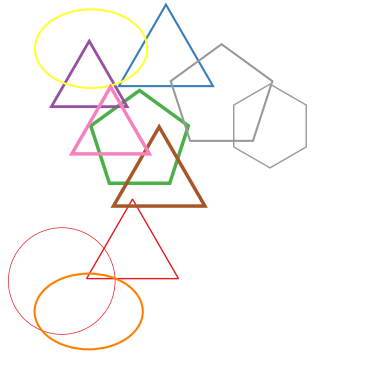[{"shape": "circle", "thickness": 0.5, "radius": 0.69, "center": [0.16, 0.27]}, {"shape": "triangle", "thickness": 1, "radius": 0.69, "center": [0.344, 0.345]}, {"shape": "triangle", "thickness": 1.5, "radius": 0.71, "center": [0.431, 0.847]}, {"shape": "pentagon", "thickness": 2.5, "radius": 0.67, "center": [0.362, 0.632]}, {"shape": "triangle", "thickness": 2, "radius": 0.57, "center": [0.232, 0.78]}, {"shape": "oval", "thickness": 1.5, "radius": 0.7, "center": [0.23, 0.191]}, {"shape": "oval", "thickness": 1.5, "radius": 0.73, "center": [0.237, 0.874]}, {"shape": "triangle", "thickness": 2.5, "radius": 0.69, "center": [0.413, 0.533]}, {"shape": "triangle", "thickness": 2.5, "radius": 0.58, "center": [0.287, 0.658]}, {"shape": "hexagon", "thickness": 1, "radius": 0.54, "center": [0.701, 0.673]}, {"shape": "pentagon", "thickness": 1.5, "radius": 0.69, "center": [0.575, 0.746]}]